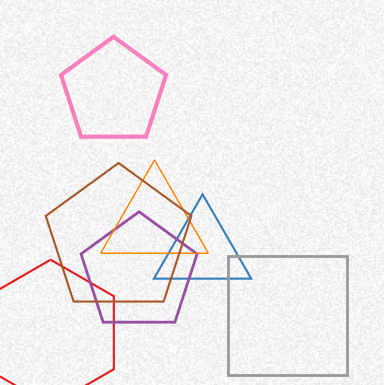[{"shape": "hexagon", "thickness": 1.5, "radius": 0.95, "center": [0.131, 0.136]}, {"shape": "triangle", "thickness": 1.5, "radius": 0.73, "center": [0.526, 0.349]}, {"shape": "pentagon", "thickness": 2, "radius": 0.79, "center": [0.361, 0.291]}, {"shape": "triangle", "thickness": 1, "radius": 0.81, "center": [0.401, 0.423]}, {"shape": "pentagon", "thickness": 1.5, "radius": 0.99, "center": [0.308, 0.378]}, {"shape": "pentagon", "thickness": 3, "radius": 0.72, "center": [0.295, 0.761]}, {"shape": "square", "thickness": 2, "radius": 0.77, "center": [0.747, 0.18]}]